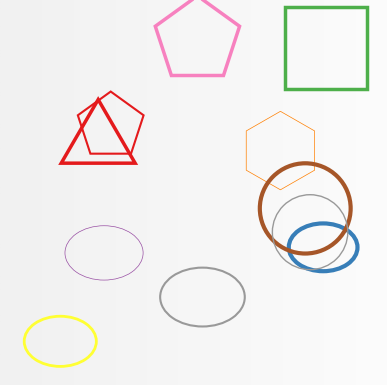[{"shape": "triangle", "thickness": 2.5, "radius": 0.55, "center": [0.253, 0.631]}, {"shape": "pentagon", "thickness": 1.5, "radius": 0.45, "center": [0.286, 0.673]}, {"shape": "oval", "thickness": 3, "radius": 0.44, "center": [0.834, 0.358]}, {"shape": "square", "thickness": 2.5, "radius": 0.53, "center": [0.841, 0.875]}, {"shape": "oval", "thickness": 0.5, "radius": 0.5, "center": [0.268, 0.343]}, {"shape": "hexagon", "thickness": 0.5, "radius": 0.51, "center": [0.724, 0.609]}, {"shape": "oval", "thickness": 2, "radius": 0.47, "center": [0.156, 0.113]}, {"shape": "circle", "thickness": 3, "radius": 0.59, "center": [0.788, 0.459]}, {"shape": "pentagon", "thickness": 2.5, "radius": 0.57, "center": [0.509, 0.896]}, {"shape": "circle", "thickness": 1, "radius": 0.49, "center": [0.8, 0.397]}, {"shape": "oval", "thickness": 1.5, "radius": 0.55, "center": [0.522, 0.228]}]